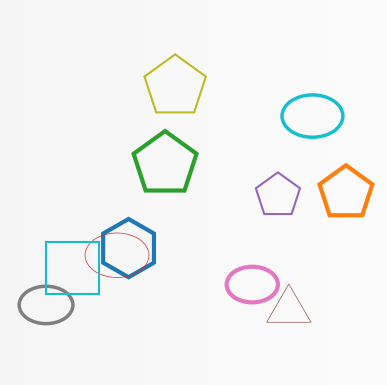[{"shape": "hexagon", "thickness": 3, "radius": 0.38, "center": [0.332, 0.356]}, {"shape": "pentagon", "thickness": 3, "radius": 0.36, "center": [0.893, 0.499]}, {"shape": "pentagon", "thickness": 3, "radius": 0.43, "center": [0.426, 0.574]}, {"shape": "oval", "thickness": 0.5, "radius": 0.41, "center": [0.302, 0.337]}, {"shape": "pentagon", "thickness": 1.5, "radius": 0.3, "center": [0.717, 0.492]}, {"shape": "triangle", "thickness": 0.5, "radius": 0.33, "center": [0.745, 0.196]}, {"shape": "oval", "thickness": 3, "radius": 0.33, "center": [0.651, 0.261]}, {"shape": "oval", "thickness": 2.5, "radius": 0.35, "center": [0.119, 0.208]}, {"shape": "pentagon", "thickness": 1.5, "radius": 0.42, "center": [0.452, 0.775]}, {"shape": "square", "thickness": 1.5, "radius": 0.34, "center": [0.187, 0.303]}, {"shape": "oval", "thickness": 2.5, "radius": 0.39, "center": [0.806, 0.699]}]